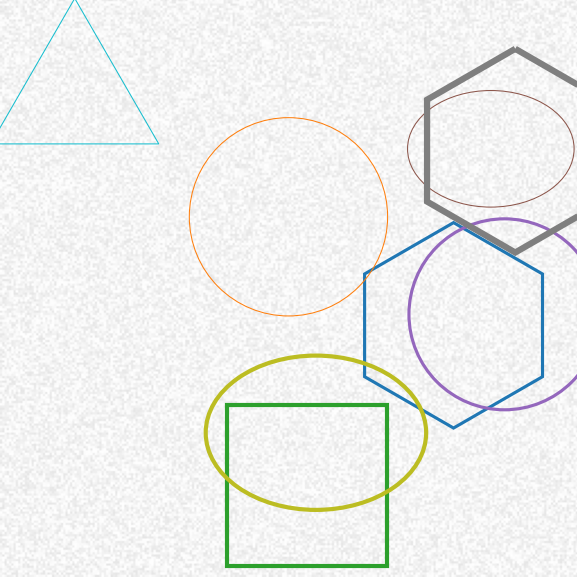[{"shape": "hexagon", "thickness": 1.5, "radius": 0.89, "center": [0.785, 0.436]}, {"shape": "circle", "thickness": 0.5, "radius": 0.86, "center": [0.499, 0.624]}, {"shape": "square", "thickness": 2, "radius": 0.69, "center": [0.531, 0.158]}, {"shape": "circle", "thickness": 1.5, "radius": 0.83, "center": [0.873, 0.455]}, {"shape": "oval", "thickness": 0.5, "radius": 0.72, "center": [0.85, 0.741]}, {"shape": "hexagon", "thickness": 3, "radius": 0.88, "center": [0.892, 0.738]}, {"shape": "oval", "thickness": 2, "radius": 0.95, "center": [0.547, 0.25]}, {"shape": "triangle", "thickness": 0.5, "radius": 0.84, "center": [0.129, 0.834]}]